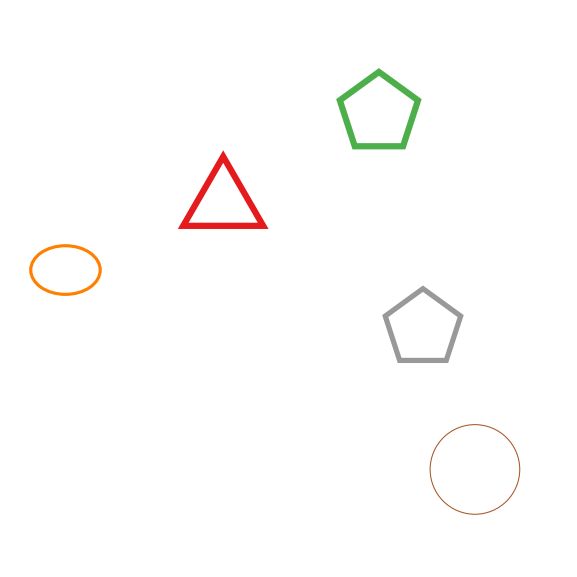[{"shape": "triangle", "thickness": 3, "radius": 0.4, "center": [0.386, 0.648]}, {"shape": "pentagon", "thickness": 3, "radius": 0.36, "center": [0.656, 0.803]}, {"shape": "oval", "thickness": 1.5, "radius": 0.3, "center": [0.113, 0.532]}, {"shape": "circle", "thickness": 0.5, "radius": 0.39, "center": [0.822, 0.186]}, {"shape": "pentagon", "thickness": 2.5, "radius": 0.34, "center": [0.732, 0.431]}]